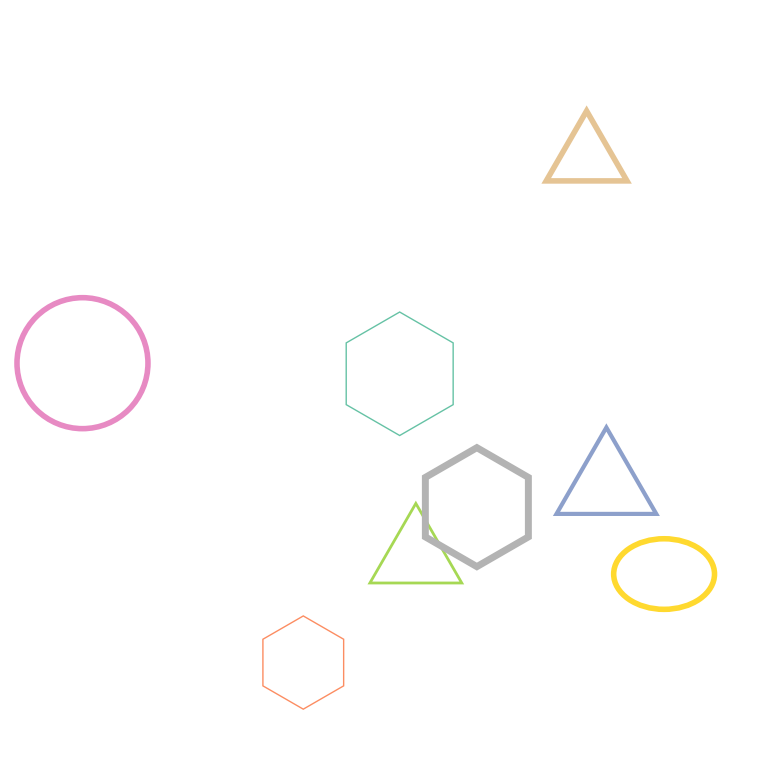[{"shape": "hexagon", "thickness": 0.5, "radius": 0.4, "center": [0.519, 0.515]}, {"shape": "hexagon", "thickness": 0.5, "radius": 0.3, "center": [0.394, 0.14]}, {"shape": "triangle", "thickness": 1.5, "radius": 0.37, "center": [0.788, 0.37]}, {"shape": "circle", "thickness": 2, "radius": 0.43, "center": [0.107, 0.528]}, {"shape": "triangle", "thickness": 1, "radius": 0.34, "center": [0.54, 0.277]}, {"shape": "oval", "thickness": 2, "radius": 0.33, "center": [0.862, 0.254]}, {"shape": "triangle", "thickness": 2, "radius": 0.3, "center": [0.762, 0.795]}, {"shape": "hexagon", "thickness": 2.5, "radius": 0.39, "center": [0.619, 0.341]}]